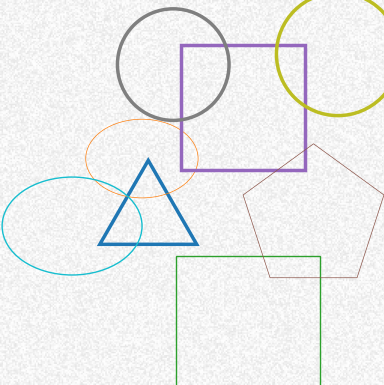[{"shape": "triangle", "thickness": 2.5, "radius": 0.73, "center": [0.385, 0.438]}, {"shape": "oval", "thickness": 0.5, "radius": 0.73, "center": [0.369, 0.588]}, {"shape": "square", "thickness": 1, "radius": 0.94, "center": [0.643, 0.147]}, {"shape": "square", "thickness": 2.5, "radius": 0.81, "center": [0.632, 0.721]}, {"shape": "pentagon", "thickness": 0.5, "radius": 0.96, "center": [0.814, 0.434]}, {"shape": "circle", "thickness": 2.5, "radius": 0.72, "center": [0.45, 0.832]}, {"shape": "circle", "thickness": 2.5, "radius": 0.8, "center": [0.878, 0.86]}, {"shape": "oval", "thickness": 1, "radius": 0.91, "center": [0.187, 0.413]}]